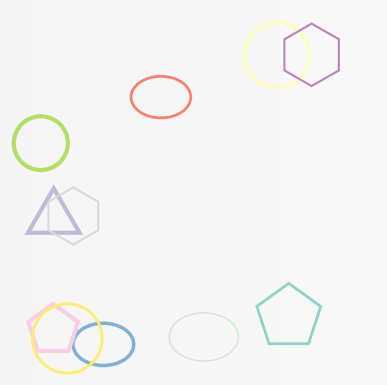[{"shape": "pentagon", "thickness": 2, "radius": 0.43, "center": [0.745, 0.177]}, {"shape": "circle", "thickness": 2, "radius": 0.42, "center": [0.715, 0.857]}, {"shape": "triangle", "thickness": 3, "radius": 0.38, "center": [0.139, 0.434]}, {"shape": "oval", "thickness": 2, "radius": 0.39, "center": [0.415, 0.748]}, {"shape": "oval", "thickness": 2.5, "radius": 0.39, "center": [0.267, 0.106]}, {"shape": "circle", "thickness": 3, "radius": 0.35, "center": [0.105, 0.628]}, {"shape": "pentagon", "thickness": 3, "radius": 0.34, "center": [0.137, 0.143]}, {"shape": "hexagon", "thickness": 1.5, "radius": 0.37, "center": [0.189, 0.439]}, {"shape": "hexagon", "thickness": 1.5, "radius": 0.41, "center": [0.804, 0.858]}, {"shape": "oval", "thickness": 1, "radius": 0.45, "center": [0.526, 0.125]}, {"shape": "circle", "thickness": 2, "radius": 0.45, "center": [0.174, 0.121]}]